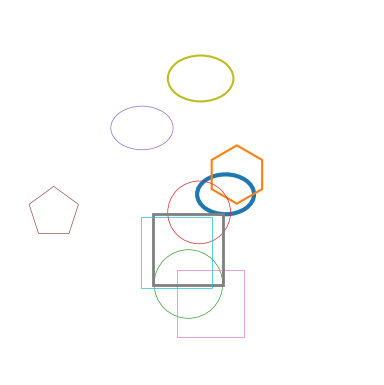[{"shape": "oval", "thickness": 3, "radius": 0.37, "center": [0.586, 0.495]}, {"shape": "hexagon", "thickness": 1.5, "radius": 0.38, "center": [0.615, 0.547]}, {"shape": "circle", "thickness": 0.5, "radius": 0.45, "center": [0.489, 0.262]}, {"shape": "circle", "thickness": 0.5, "radius": 0.41, "center": [0.517, 0.448]}, {"shape": "oval", "thickness": 0.5, "radius": 0.4, "center": [0.369, 0.668]}, {"shape": "pentagon", "thickness": 0.5, "radius": 0.34, "center": [0.14, 0.448]}, {"shape": "square", "thickness": 0.5, "radius": 0.43, "center": [0.546, 0.212]}, {"shape": "square", "thickness": 2, "radius": 0.46, "center": [0.488, 0.352]}, {"shape": "oval", "thickness": 1.5, "radius": 0.43, "center": [0.521, 0.796]}, {"shape": "square", "thickness": 0.5, "radius": 0.46, "center": [0.457, 0.343]}]